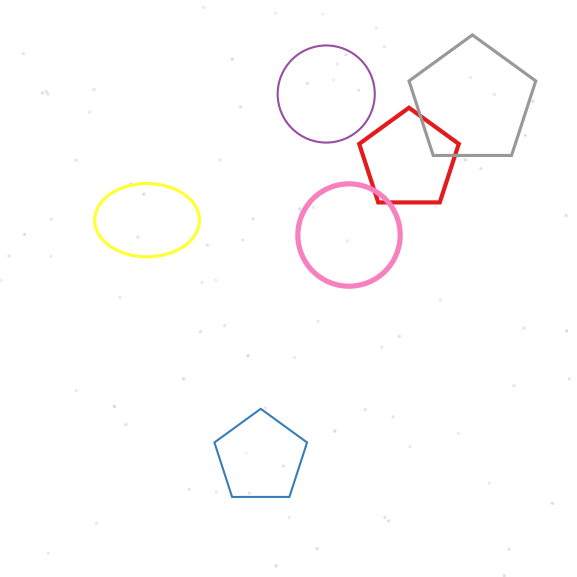[{"shape": "pentagon", "thickness": 2, "radius": 0.45, "center": [0.708, 0.722]}, {"shape": "pentagon", "thickness": 1, "radius": 0.42, "center": [0.451, 0.207]}, {"shape": "circle", "thickness": 1, "radius": 0.42, "center": [0.565, 0.836]}, {"shape": "oval", "thickness": 1.5, "radius": 0.45, "center": [0.255, 0.618]}, {"shape": "circle", "thickness": 2.5, "radius": 0.44, "center": [0.604, 0.592]}, {"shape": "pentagon", "thickness": 1.5, "radius": 0.58, "center": [0.818, 0.823]}]